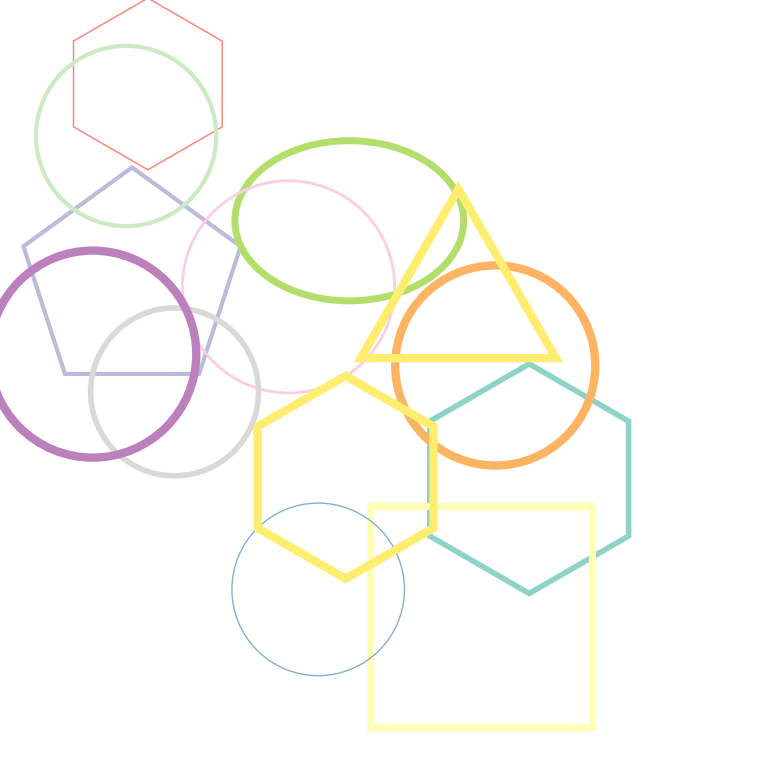[{"shape": "hexagon", "thickness": 2, "radius": 0.75, "center": [0.687, 0.378]}, {"shape": "square", "thickness": 2.5, "radius": 0.72, "center": [0.625, 0.2]}, {"shape": "pentagon", "thickness": 1.5, "radius": 0.74, "center": [0.171, 0.634]}, {"shape": "hexagon", "thickness": 0.5, "radius": 0.56, "center": [0.192, 0.891]}, {"shape": "circle", "thickness": 0.5, "radius": 0.56, "center": [0.413, 0.235]}, {"shape": "circle", "thickness": 3, "radius": 0.65, "center": [0.643, 0.525]}, {"shape": "oval", "thickness": 2.5, "radius": 0.74, "center": [0.454, 0.713]}, {"shape": "circle", "thickness": 1, "radius": 0.69, "center": [0.375, 0.628]}, {"shape": "circle", "thickness": 2, "radius": 0.55, "center": [0.227, 0.491]}, {"shape": "circle", "thickness": 3, "radius": 0.67, "center": [0.12, 0.54]}, {"shape": "circle", "thickness": 1.5, "radius": 0.59, "center": [0.164, 0.823]}, {"shape": "hexagon", "thickness": 3, "radius": 0.66, "center": [0.449, 0.38]}, {"shape": "triangle", "thickness": 3, "radius": 0.73, "center": [0.595, 0.608]}]